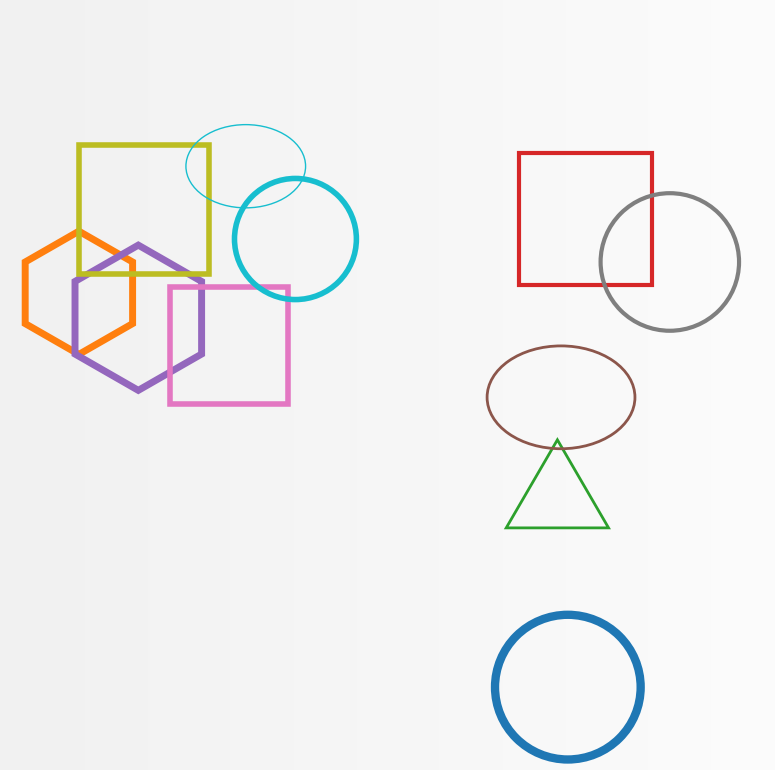[{"shape": "circle", "thickness": 3, "radius": 0.47, "center": [0.733, 0.108]}, {"shape": "hexagon", "thickness": 2.5, "radius": 0.4, "center": [0.102, 0.62]}, {"shape": "triangle", "thickness": 1, "radius": 0.38, "center": [0.719, 0.353]}, {"shape": "square", "thickness": 1.5, "radius": 0.43, "center": [0.755, 0.715]}, {"shape": "hexagon", "thickness": 2.5, "radius": 0.47, "center": [0.178, 0.587]}, {"shape": "oval", "thickness": 1, "radius": 0.48, "center": [0.724, 0.484]}, {"shape": "square", "thickness": 2, "radius": 0.38, "center": [0.296, 0.551]}, {"shape": "circle", "thickness": 1.5, "radius": 0.45, "center": [0.864, 0.66]}, {"shape": "square", "thickness": 2, "radius": 0.42, "center": [0.186, 0.728]}, {"shape": "oval", "thickness": 0.5, "radius": 0.39, "center": [0.317, 0.784]}, {"shape": "circle", "thickness": 2, "radius": 0.39, "center": [0.381, 0.69]}]